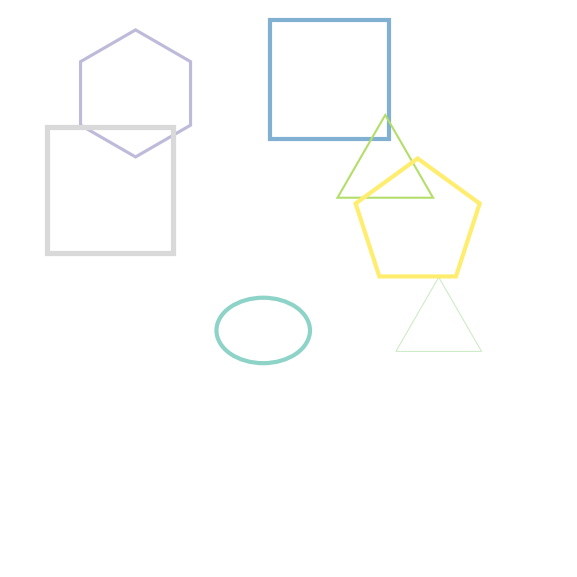[{"shape": "oval", "thickness": 2, "radius": 0.4, "center": [0.456, 0.427]}, {"shape": "hexagon", "thickness": 1.5, "radius": 0.55, "center": [0.235, 0.837]}, {"shape": "square", "thickness": 2, "radius": 0.51, "center": [0.57, 0.862]}, {"shape": "triangle", "thickness": 1, "radius": 0.48, "center": [0.667, 0.705]}, {"shape": "square", "thickness": 2.5, "radius": 0.55, "center": [0.191, 0.669]}, {"shape": "triangle", "thickness": 0.5, "radius": 0.43, "center": [0.76, 0.433]}, {"shape": "pentagon", "thickness": 2, "radius": 0.56, "center": [0.723, 0.612]}]